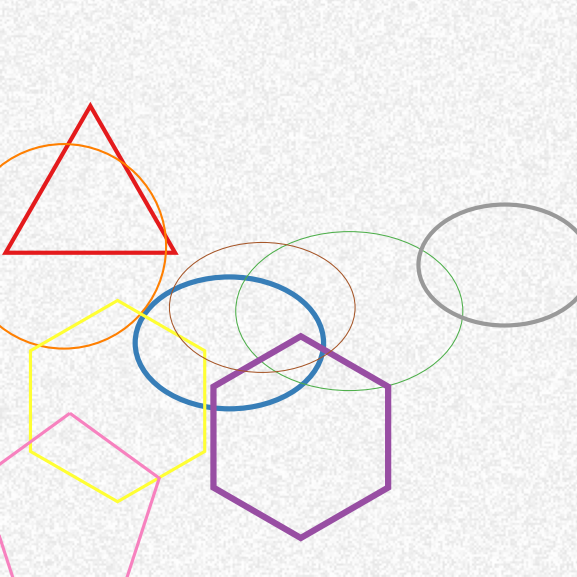[{"shape": "triangle", "thickness": 2, "radius": 0.85, "center": [0.156, 0.646]}, {"shape": "oval", "thickness": 2.5, "radius": 0.82, "center": [0.397, 0.405]}, {"shape": "oval", "thickness": 0.5, "radius": 0.98, "center": [0.605, 0.46]}, {"shape": "hexagon", "thickness": 3, "radius": 0.87, "center": [0.521, 0.242]}, {"shape": "circle", "thickness": 1, "radius": 0.89, "center": [0.111, 0.573]}, {"shape": "hexagon", "thickness": 1.5, "radius": 0.87, "center": [0.204, 0.305]}, {"shape": "oval", "thickness": 0.5, "radius": 0.8, "center": [0.454, 0.467]}, {"shape": "pentagon", "thickness": 1.5, "radius": 0.81, "center": [0.121, 0.121]}, {"shape": "oval", "thickness": 2, "radius": 0.75, "center": [0.874, 0.54]}]